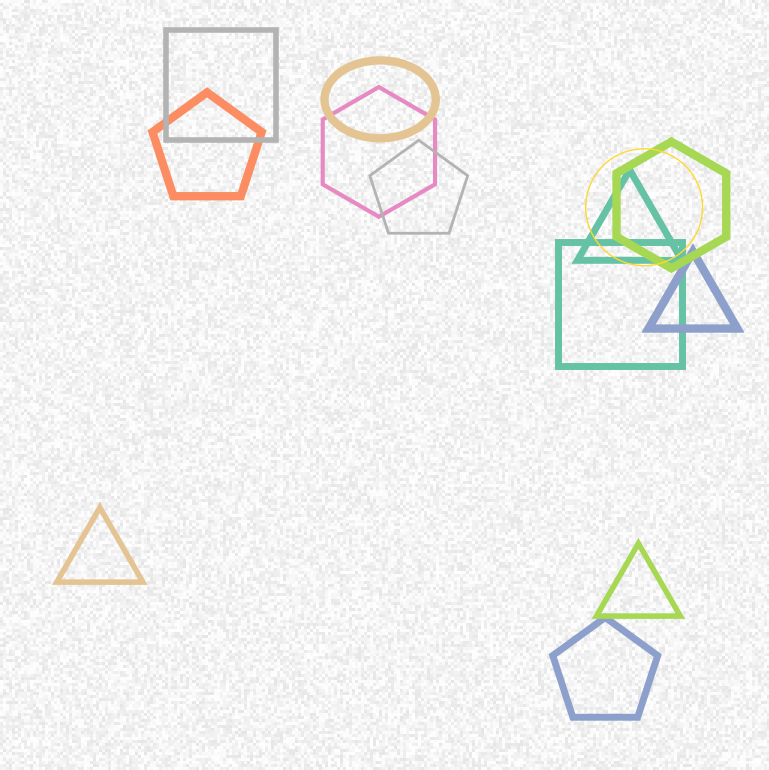[{"shape": "triangle", "thickness": 2.5, "radius": 0.39, "center": [0.818, 0.701]}, {"shape": "square", "thickness": 2.5, "radius": 0.4, "center": [0.806, 0.605]}, {"shape": "pentagon", "thickness": 3, "radius": 0.37, "center": [0.269, 0.805]}, {"shape": "triangle", "thickness": 3, "radius": 0.33, "center": [0.9, 0.607]}, {"shape": "pentagon", "thickness": 2.5, "radius": 0.36, "center": [0.786, 0.126]}, {"shape": "hexagon", "thickness": 1.5, "radius": 0.42, "center": [0.492, 0.803]}, {"shape": "triangle", "thickness": 2, "radius": 0.31, "center": [0.829, 0.231]}, {"shape": "hexagon", "thickness": 3, "radius": 0.41, "center": [0.872, 0.734]}, {"shape": "circle", "thickness": 0.5, "radius": 0.38, "center": [0.837, 0.731]}, {"shape": "oval", "thickness": 3, "radius": 0.36, "center": [0.494, 0.871]}, {"shape": "triangle", "thickness": 2, "radius": 0.32, "center": [0.13, 0.276]}, {"shape": "square", "thickness": 2, "radius": 0.36, "center": [0.286, 0.89]}, {"shape": "pentagon", "thickness": 1, "radius": 0.33, "center": [0.544, 0.751]}]